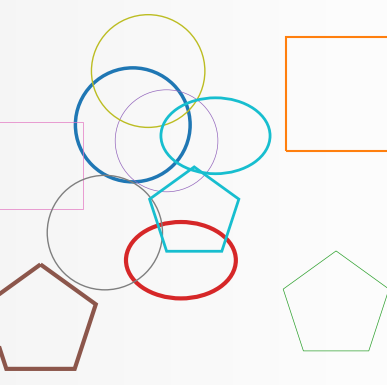[{"shape": "circle", "thickness": 2.5, "radius": 0.74, "center": [0.343, 0.676]}, {"shape": "square", "thickness": 1.5, "radius": 0.74, "center": [0.886, 0.755]}, {"shape": "pentagon", "thickness": 0.5, "radius": 0.72, "center": [0.867, 0.205]}, {"shape": "oval", "thickness": 3, "radius": 0.71, "center": [0.467, 0.324]}, {"shape": "circle", "thickness": 0.5, "radius": 0.66, "center": [0.43, 0.634]}, {"shape": "pentagon", "thickness": 3, "radius": 0.75, "center": [0.105, 0.163]}, {"shape": "square", "thickness": 0.5, "radius": 0.56, "center": [0.102, 0.571]}, {"shape": "circle", "thickness": 1, "radius": 0.74, "center": [0.271, 0.396]}, {"shape": "circle", "thickness": 1, "radius": 0.73, "center": [0.382, 0.815]}, {"shape": "pentagon", "thickness": 2, "radius": 0.61, "center": [0.501, 0.445]}, {"shape": "oval", "thickness": 2, "radius": 0.7, "center": [0.556, 0.647]}]